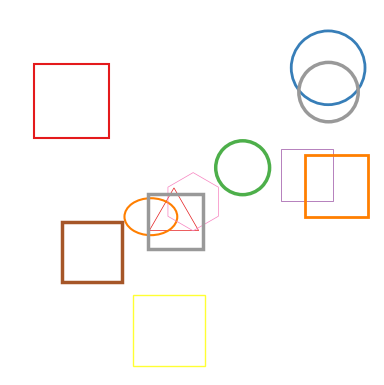[{"shape": "square", "thickness": 1.5, "radius": 0.49, "center": [0.186, 0.737]}, {"shape": "triangle", "thickness": 0.5, "radius": 0.37, "center": [0.452, 0.438]}, {"shape": "circle", "thickness": 2, "radius": 0.48, "center": [0.852, 0.824]}, {"shape": "circle", "thickness": 2.5, "radius": 0.35, "center": [0.63, 0.564]}, {"shape": "square", "thickness": 0.5, "radius": 0.33, "center": [0.797, 0.546]}, {"shape": "oval", "thickness": 1.5, "radius": 0.34, "center": [0.392, 0.437]}, {"shape": "square", "thickness": 2, "radius": 0.41, "center": [0.873, 0.517]}, {"shape": "square", "thickness": 1, "radius": 0.46, "center": [0.439, 0.141]}, {"shape": "square", "thickness": 2.5, "radius": 0.39, "center": [0.24, 0.345]}, {"shape": "hexagon", "thickness": 0.5, "radius": 0.38, "center": [0.502, 0.476]}, {"shape": "square", "thickness": 2.5, "radius": 0.36, "center": [0.457, 0.424]}, {"shape": "circle", "thickness": 2.5, "radius": 0.39, "center": [0.853, 0.761]}]